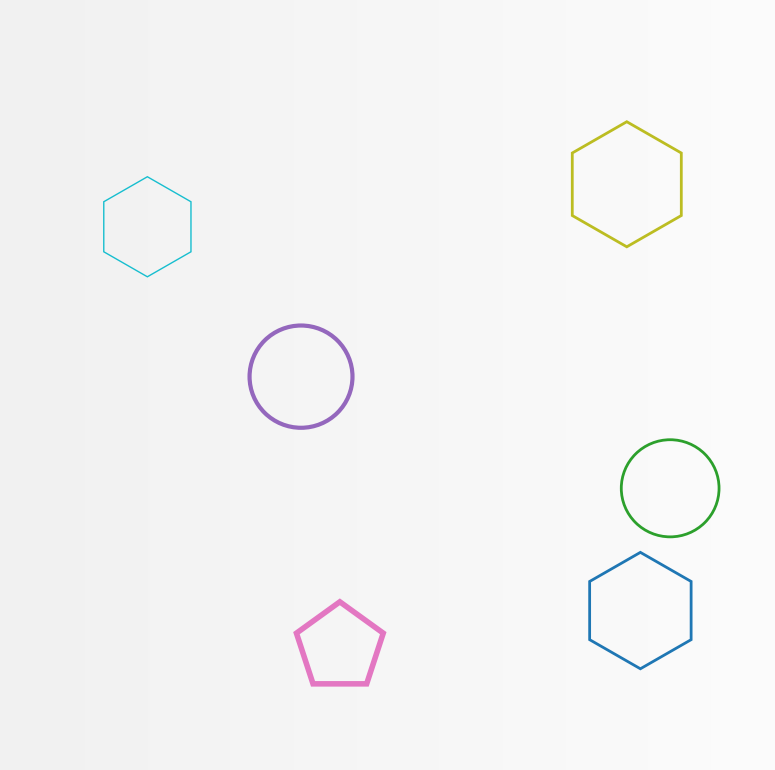[{"shape": "hexagon", "thickness": 1, "radius": 0.38, "center": [0.826, 0.207]}, {"shape": "circle", "thickness": 1, "radius": 0.32, "center": [0.865, 0.366]}, {"shape": "circle", "thickness": 1.5, "radius": 0.33, "center": [0.388, 0.511]}, {"shape": "pentagon", "thickness": 2, "radius": 0.29, "center": [0.439, 0.16]}, {"shape": "hexagon", "thickness": 1, "radius": 0.41, "center": [0.809, 0.761]}, {"shape": "hexagon", "thickness": 0.5, "radius": 0.32, "center": [0.19, 0.705]}]